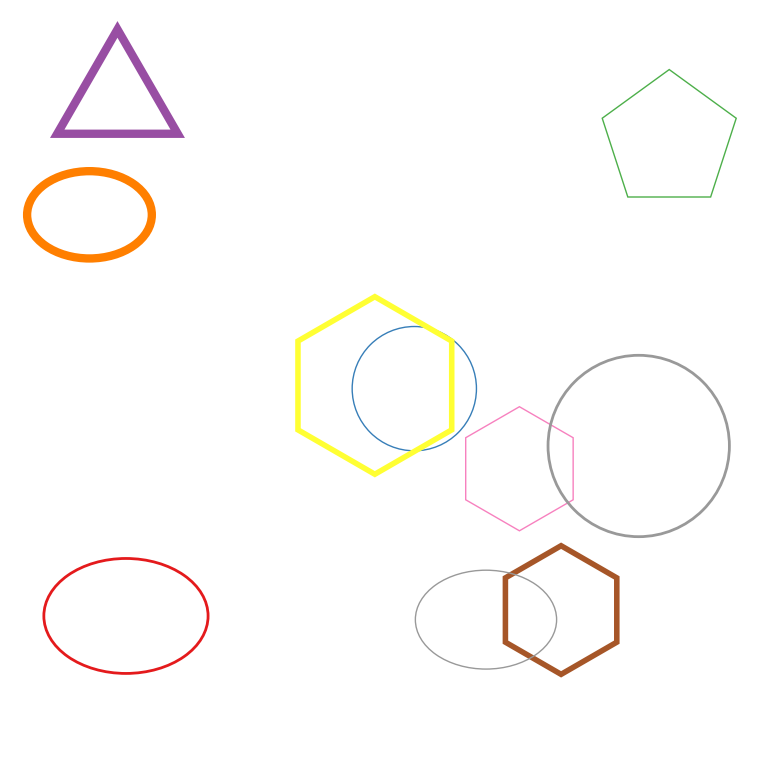[{"shape": "oval", "thickness": 1, "radius": 0.53, "center": [0.164, 0.2]}, {"shape": "circle", "thickness": 0.5, "radius": 0.4, "center": [0.538, 0.495]}, {"shape": "pentagon", "thickness": 0.5, "radius": 0.46, "center": [0.869, 0.818]}, {"shape": "triangle", "thickness": 3, "radius": 0.45, "center": [0.153, 0.871]}, {"shape": "oval", "thickness": 3, "radius": 0.4, "center": [0.116, 0.721]}, {"shape": "hexagon", "thickness": 2, "radius": 0.58, "center": [0.487, 0.499]}, {"shape": "hexagon", "thickness": 2, "radius": 0.42, "center": [0.729, 0.208]}, {"shape": "hexagon", "thickness": 0.5, "radius": 0.4, "center": [0.675, 0.391]}, {"shape": "oval", "thickness": 0.5, "radius": 0.46, "center": [0.631, 0.195]}, {"shape": "circle", "thickness": 1, "radius": 0.59, "center": [0.83, 0.421]}]